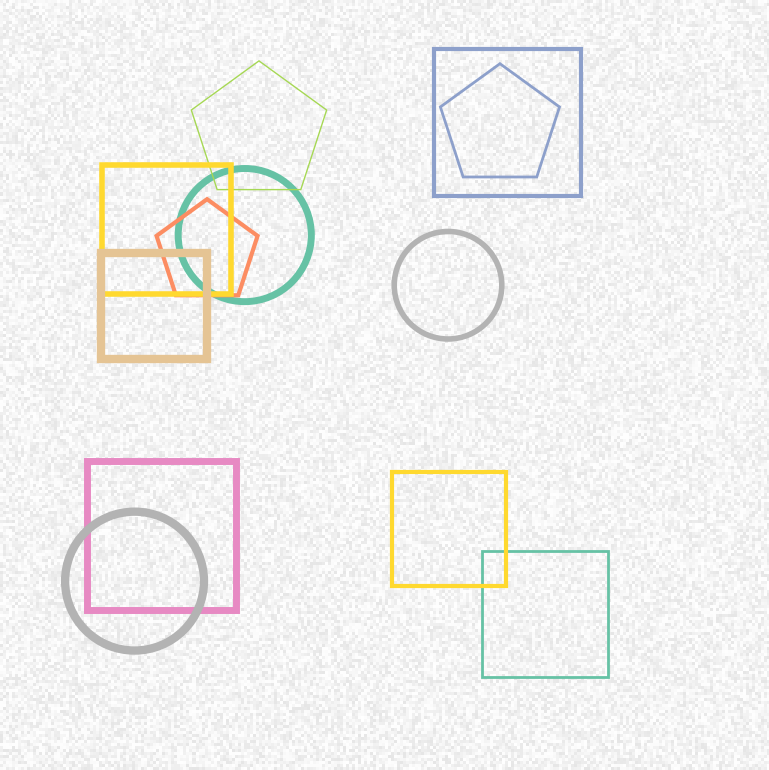[{"shape": "circle", "thickness": 2.5, "radius": 0.43, "center": [0.318, 0.695]}, {"shape": "square", "thickness": 1, "radius": 0.41, "center": [0.708, 0.202]}, {"shape": "pentagon", "thickness": 1.5, "radius": 0.34, "center": [0.269, 0.672]}, {"shape": "square", "thickness": 1.5, "radius": 0.48, "center": [0.659, 0.841]}, {"shape": "pentagon", "thickness": 1, "radius": 0.41, "center": [0.649, 0.836]}, {"shape": "square", "thickness": 2.5, "radius": 0.48, "center": [0.21, 0.305]}, {"shape": "pentagon", "thickness": 0.5, "radius": 0.46, "center": [0.336, 0.829]}, {"shape": "square", "thickness": 1.5, "radius": 0.37, "center": [0.583, 0.313]}, {"shape": "square", "thickness": 2, "radius": 0.42, "center": [0.216, 0.702]}, {"shape": "square", "thickness": 3, "radius": 0.34, "center": [0.2, 0.603]}, {"shape": "circle", "thickness": 3, "radius": 0.45, "center": [0.175, 0.245]}, {"shape": "circle", "thickness": 2, "radius": 0.35, "center": [0.582, 0.63]}]